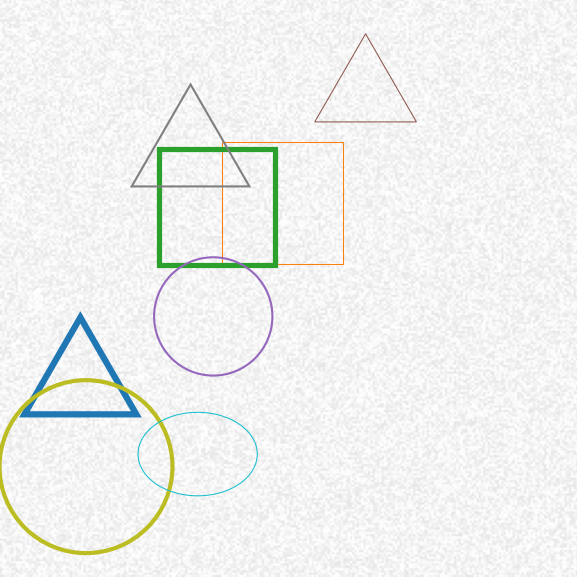[{"shape": "triangle", "thickness": 3, "radius": 0.56, "center": [0.139, 0.338]}, {"shape": "square", "thickness": 0.5, "radius": 0.53, "center": [0.489, 0.647]}, {"shape": "square", "thickness": 2.5, "radius": 0.5, "center": [0.376, 0.641]}, {"shape": "circle", "thickness": 1, "radius": 0.51, "center": [0.369, 0.451]}, {"shape": "triangle", "thickness": 0.5, "radius": 0.51, "center": [0.633, 0.839]}, {"shape": "triangle", "thickness": 1, "radius": 0.59, "center": [0.33, 0.735]}, {"shape": "circle", "thickness": 2, "radius": 0.75, "center": [0.149, 0.191]}, {"shape": "oval", "thickness": 0.5, "radius": 0.52, "center": [0.342, 0.213]}]